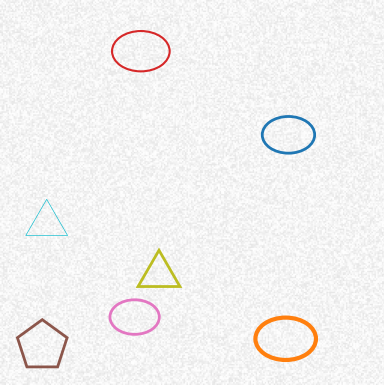[{"shape": "oval", "thickness": 2, "radius": 0.34, "center": [0.749, 0.65]}, {"shape": "oval", "thickness": 3, "radius": 0.39, "center": [0.742, 0.12]}, {"shape": "oval", "thickness": 1.5, "radius": 0.37, "center": [0.366, 0.867]}, {"shape": "pentagon", "thickness": 2, "radius": 0.34, "center": [0.11, 0.102]}, {"shape": "oval", "thickness": 2, "radius": 0.32, "center": [0.35, 0.176]}, {"shape": "triangle", "thickness": 2, "radius": 0.31, "center": [0.413, 0.287]}, {"shape": "triangle", "thickness": 0.5, "radius": 0.31, "center": [0.121, 0.42]}]